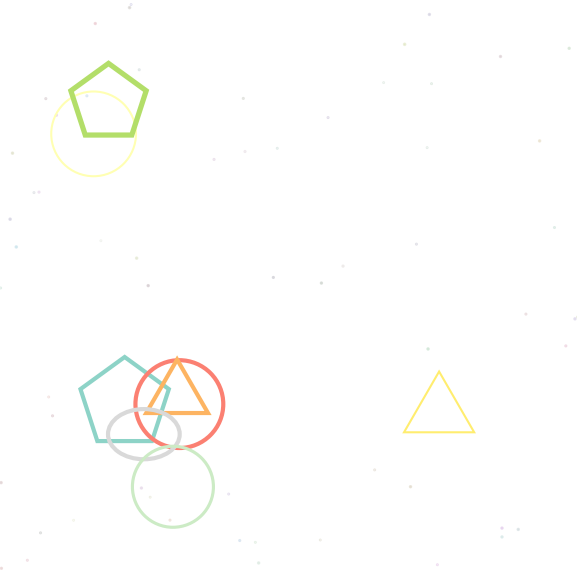[{"shape": "pentagon", "thickness": 2, "radius": 0.4, "center": [0.216, 0.3]}, {"shape": "circle", "thickness": 1, "radius": 0.37, "center": [0.162, 0.767]}, {"shape": "circle", "thickness": 2, "radius": 0.38, "center": [0.311, 0.299]}, {"shape": "triangle", "thickness": 2, "radius": 0.31, "center": [0.307, 0.315]}, {"shape": "pentagon", "thickness": 2.5, "radius": 0.34, "center": [0.188, 0.821]}, {"shape": "oval", "thickness": 2, "radius": 0.31, "center": [0.249, 0.247]}, {"shape": "circle", "thickness": 1.5, "radius": 0.35, "center": [0.299, 0.156]}, {"shape": "triangle", "thickness": 1, "radius": 0.35, "center": [0.76, 0.286]}]